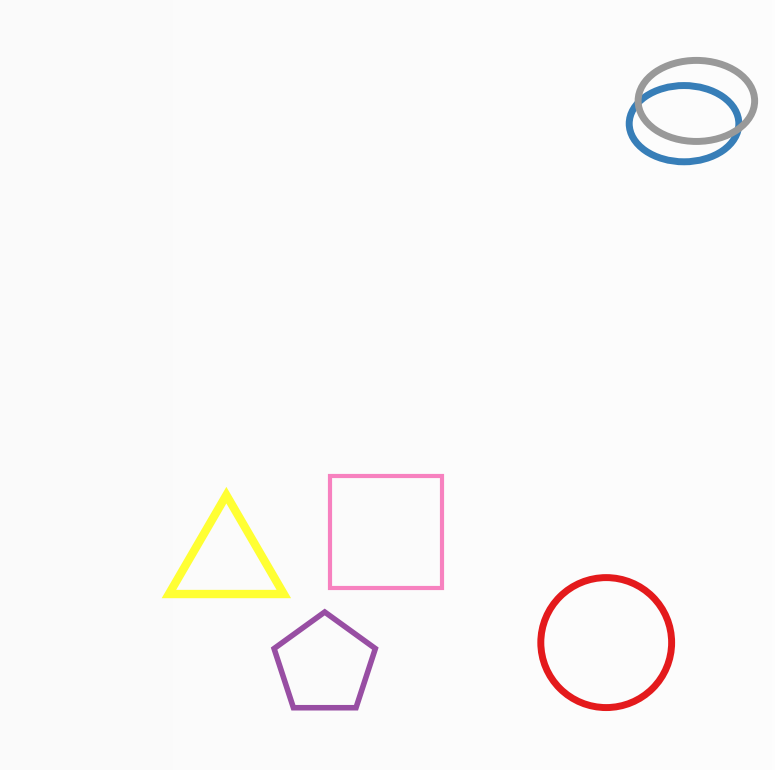[{"shape": "circle", "thickness": 2.5, "radius": 0.42, "center": [0.782, 0.165]}, {"shape": "oval", "thickness": 2.5, "radius": 0.35, "center": [0.883, 0.839]}, {"shape": "pentagon", "thickness": 2, "radius": 0.34, "center": [0.419, 0.136]}, {"shape": "triangle", "thickness": 3, "radius": 0.43, "center": [0.292, 0.271]}, {"shape": "square", "thickness": 1.5, "radius": 0.36, "center": [0.498, 0.309]}, {"shape": "oval", "thickness": 2.5, "radius": 0.38, "center": [0.899, 0.869]}]